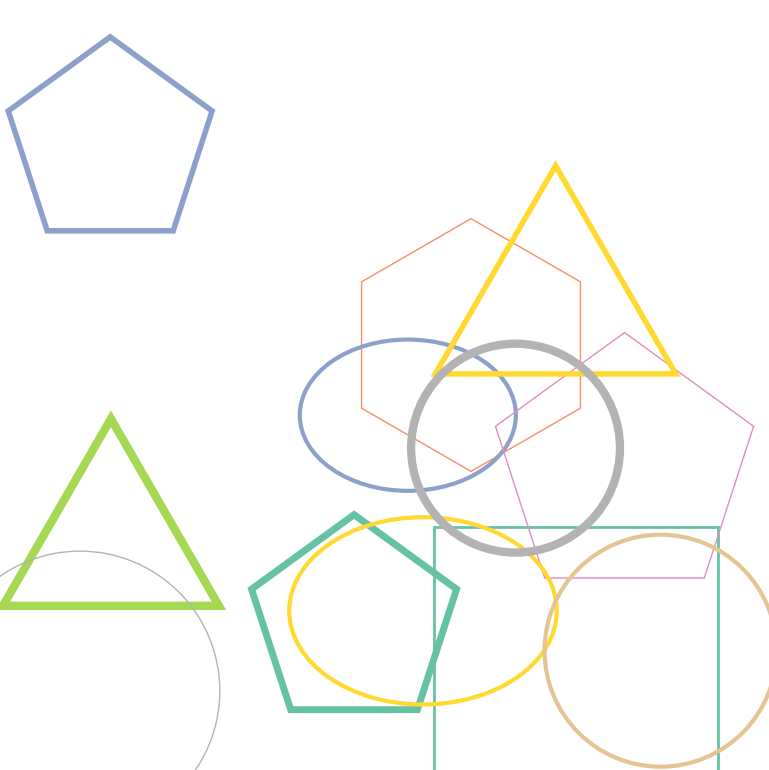[{"shape": "pentagon", "thickness": 2.5, "radius": 0.7, "center": [0.46, 0.192]}, {"shape": "square", "thickness": 1, "radius": 0.92, "center": [0.748, 0.131]}, {"shape": "hexagon", "thickness": 0.5, "radius": 0.82, "center": [0.612, 0.552]}, {"shape": "pentagon", "thickness": 2, "radius": 0.7, "center": [0.143, 0.813]}, {"shape": "oval", "thickness": 1.5, "radius": 0.7, "center": [0.53, 0.461]}, {"shape": "pentagon", "thickness": 0.5, "radius": 0.88, "center": [0.811, 0.392]}, {"shape": "triangle", "thickness": 3, "radius": 0.81, "center": [0.144, 0.294]}, {"shape": "oval", "thickness": 1.5, "radius": 0.87, "center": [0.549, 0.207]}, {"shape": "triangle", "thickness": 2, "radius": 0.9, "center": [0.721, 0.605]}, {"shape": "circle", "thickness": 1.5, "radius": 0.75, "center": [0.858, 0.155]}, {"shape": "circle", "thickness": 3, "radius": 0.68, "center": [0.67, 0.418]}, {"shape": "circle", "thickness": 0.5, "radius": 0.91, "center": [0.104, 0.103]}]